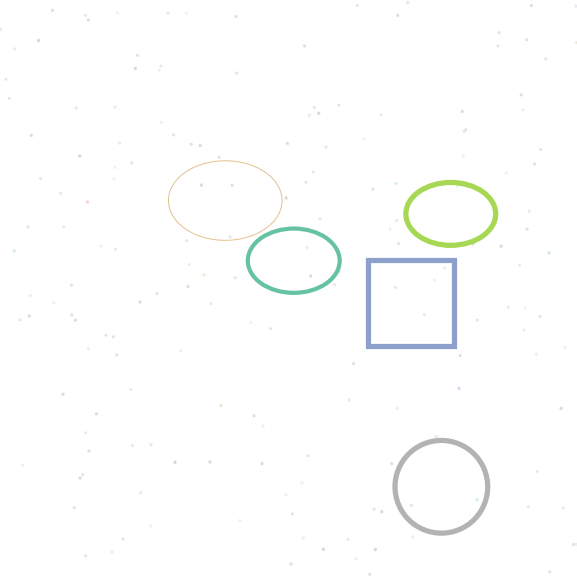[{"shape": "oval", "thickness": 2, "radius": 0.4, "center": [0.509, 0.548]}, {"shape": "square", "thickness": 2.5, "radius": 0.37, "center": [0.711, 0.474]}, {"shape": "oval", "thickness": 2.5, "radius": 0.39, "center": [0.781, 0.629]}, {"shape": "oval", "thickness": 0.5, "radius": 0.49, "center": [0.39, 0.652]}, {"shape": "circle", "thickness": 2.5, "radius": 0.4, "center": [0.764, 0.156]}]